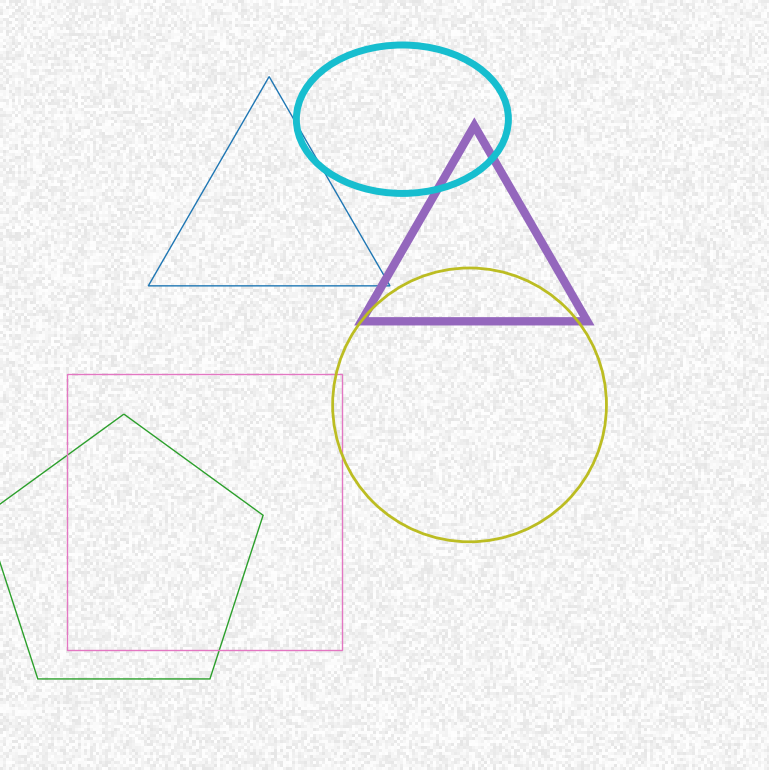[{"shape": "triangle", "thickness": 0.5, "radius": 0.91, "center": [0.35, 0.719]}, {"shape": "pentagon", "thickness": 0.5, "radius": 0.95, "center": [0.161, 0.272]}, {"shape": "triangle", "thickness": 3, "radius": 0.85, "center": [0.616, 0.667]}, {"shape": "square", "thickness": 0.5, "radius": 0.89, "center": [0.266, 0.335]}, {"shape": "circle", "thickness": 1, "radius": 0.89, "center": [0.61, 0.474]}, {"shape": "oval", "thickness": 2.5, "radius": 0.69, "center": [0.523, 0.845]}]